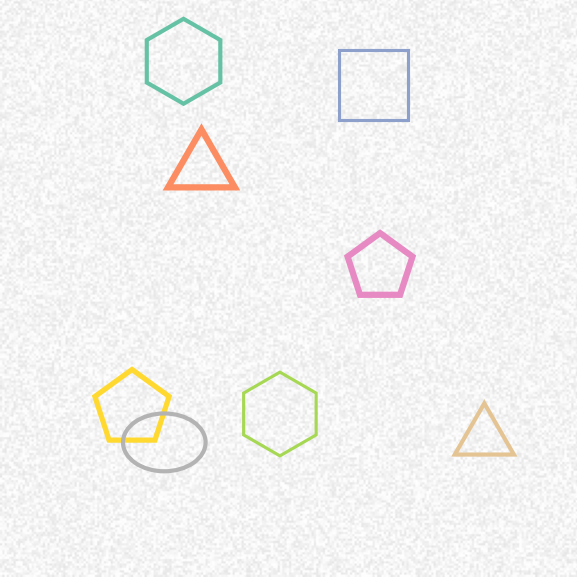[{"shape": "hexagon", "thickness": 2, "radius": 0.37, "center": [0.318, 0.893]}, {"shape": "triangle", "thickness": 3, "radius": 0.33, "center": [0.349, 0.708]}, {"shape": "square", "thickness": 1.5, "radius": 0.3, "center": [0.647, 0.852]}, {"shape": "pentagon", "thickness": 3, "radius": 0.3, "center": [0.658, 0.536]}, {"shape": "hexagon", "thickness": 1.5, "radius": 0.36, "center": [0.485, 0.282]}, {"shape": "pentagon", "thickness": 2.5, "radius": 0.34, "center": [0.229, 0.292]}, {"shape": "triangle", "thickness": 2, "radius": 0.3, "center": [0.839, 0.242]}, {"shape": "oval", "thickness": 2, "radius": 0.36, "center": [0.284, 0.233]}]